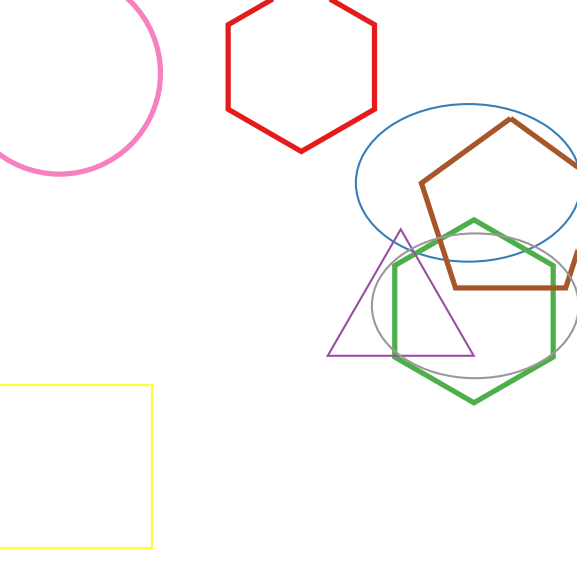[{"shape": "hexagon", "thickness": 2.5, "radius": 0.73, "center": [0.522, 0.883]}, {"shape": "oval", "thickness": 1, "radius": 0.97, "center": [0.811, 0.682]}, {"shape": "hexagon", "thickness": 2.5, "radius": 0.79, "center": [0.821, 0.46]}, {"shape": "triangle", "thickness": 1, "radius": 0.73, "center": [0.694, 0.456]}, {"shape": "square", "thickness": 1, "radius": 0.71, "center": [0.123, 0.191]}, {"shape": "pentagon", "thickness": 2.5, "radius": 0.81, "center": [0.884, 0.632]}, {"shape": "circle", "thickness": 2.5, "radius": 0.87, "center": [0.103, 0.872]}, {"shape": "oval", "thickness": 1, "radius": 0.9, "center": [0.823, 0.47]}]